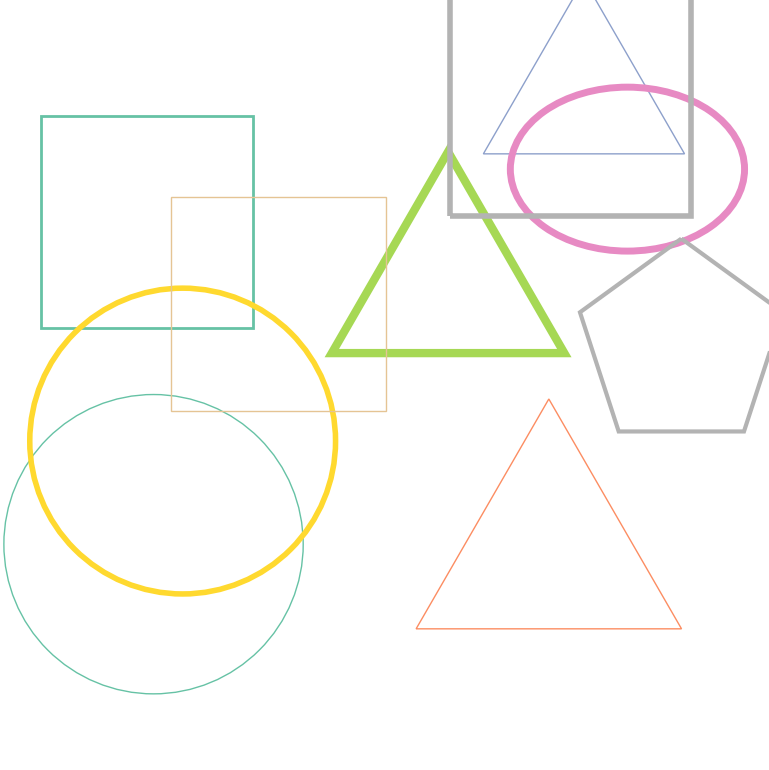[{"shape": "circle", "thickness": 0.5, "radius": 0.97, "center": [0.199, 0.293]}, {"shape": "square", "thickness": 1, "radius": 0.69, "center": [0.191, 0.712]}, {"shape": "triangle", "thickness": 0.5, "radius": 0.99, "center": [0.713, 0.283]}, {"shape": "triangle", "thickness": 0.5, "radius": 0.75, "center": [0.758, 0.876]}, {"shape": "oval", "thickness": 2.5, "radius": 0.76, "center": [0.815, 0.78]}, {"shape": "triangle", "thickness": 3, "radius": 0.87, "center": [0.582, 0.629]}, {"shape": "circle", "thickness": 2, "radius": 0.99, "center": [0.237, 0.427]}, {"shape": "square", "thickness": 0.5, "radius": 0.7, "center": [0.362, 0.605]}, {"shape": "square", "thickness": 2, "radius": 0.78, "center": [0.741, 0.877]}, {"shape": "pentagon", "thickness": 1.5, "radius": 0.69, "center": [0.885, 0.552]}]